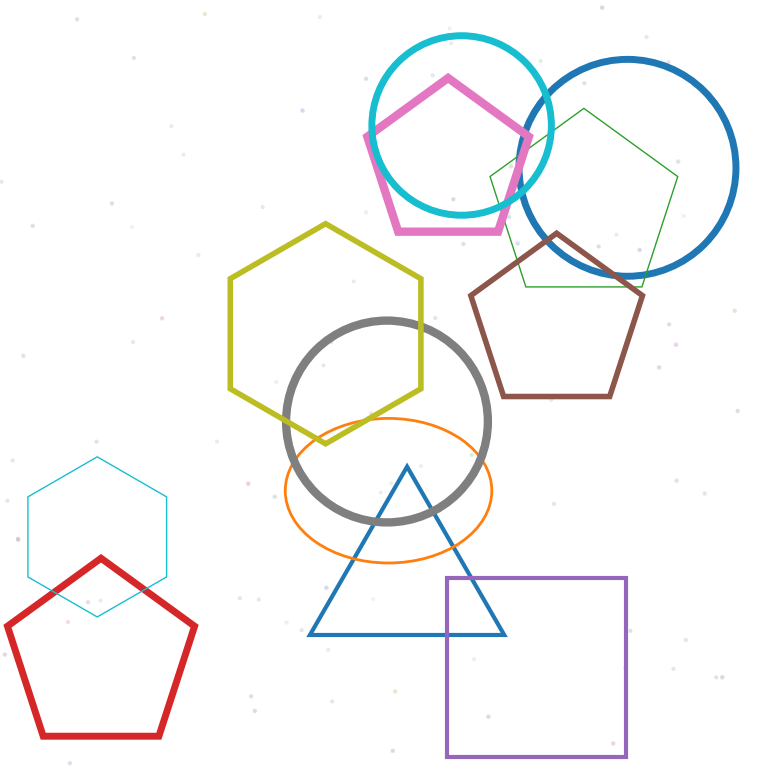[{"shape": "circle", "thickness": 2.5, "radius": 0.7, "center": [0.815, 0.782]}, {"shape": "triangle", "thickness": 1.5, "radius": 0.73, "center": [0.529, 0.248]}, {"shape": "oval", "thickness": 1, "radius": 0.67, "center": [0.505, 0.363]}, {"shape": "pentagon", "thickness": 0.5, "radius": 0.64, "center": [0.758, 0.731]}, {"shape": "pentagon", "thickness": 2.5, "radius": 0.64, "center": [0.131, 0.147]}, {"shape": "square", "thickness": 1.5, "radius": 0.58, "center": [0.697, 0.133]}, {"shape": "pentagon", "thickness": 2, "radius": 0.59, "center": [0.723, 0.58]}, {"shape": "pentagon", "thickness": 3, "radius": 0.55, "center": [0.582, 0.788]}, {"shape": "circle", "thickness": 3, "radius": 0.66, "center": [0.503, 0.453]}, {"shape": "hexagon", "thickness": 2, "radius": 0.71, "center": [0.423, 0.567]}, {"shape": "circle", "thickness": 2.5, "radius": 0.58, "center": [0.6, 0.837]}, {"shape": "hexagon", "thickness": 0.5, "radius": 0.52, "center": [0.126, 0.303]}]